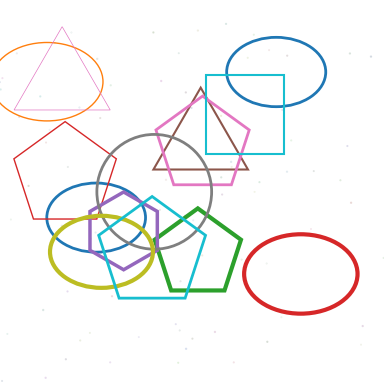[{"shape": "oval", "thickness": 2, "radius": 0.64, "center": [0.717, 0.813]}, {"shape": "oval", "thickness": 2, "radius": 0.64, "center": [0.25, 0.435]}, {"shape": "oval", "thickness": 1, "radius": 0.73, "center": [0.122, 0.788]}, {"shape": "pentagon", "thickness": 3, "radius": 0.59, "center": [0.514, 0.341]}, {"shape": "pentagon", "thickness": 1, "radius": 0.7, "center": [0.169, 0.544]}, {"shape": "oval", "thickness": 3, "radius": 0.74, "center": [0.781, 0.288]}, {"shape": "hexagon", "thickness": 2.5, "radius": 0.5, "center": [0.321, 0.4]}, {"shape": "triangle", "thickness": 1.5, "radius": 0.71, "center": [0.521, 0.631]}, {"shape": "triangle", "thickness": 0.5, "radius": 0.72, "center": [0.161, 0.786]}, {"shape": "pentagon", "thickness": 2, "radius": 0.64, "center": [0.526, 0.623]}, {"shape": "circle", "thickness": 2, "radius": 0.75, "center": [0.401, 0.502]}, {"shape": "oval", "thickness": 3, "radius": 0.67, "center": [0.264, 0.346]}, {"shape": "square", "thickness": 1.5, "radius": 0.51, "center": [0.637, 0.702]}, {"shape": "pentagon", "thickness": 2, "radius": 0.73, "center": [0.395, 0.344]}]